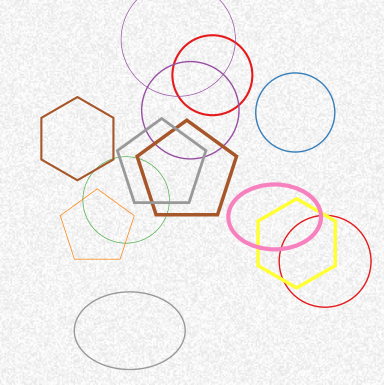[{"shape": "circle", "thickness": 1, "radius": 0.6, "center": [0.844, 0.321]}, {"shape": "circle", "thickness": 1.5, "radius": 0.52, "center": [0.552, 0.805]}, {"shape": "circle", "thickness": 1, "radius": 0.51, "center": [0.767, 0.708]}, {"shape": "circle", "thickness": 0.5, "radius": 0.56, "center": [0.328, 0.481]}, {"shape": "circle", "thickness": 0.5, "radius": 0.74, "center": [0.463, 0.898]}, {"shape": "circle", "thickness": 1, "radius": 0.63, "center": [0.494, 0.714]}, {"shape": "pentagon", "thickness": 0.5, "radius": 0.51, "center": [0.253, 0.409]}, {"shape": "hexagon", "thickness": 2.5, "radius": 0.58, "center": [0.771, 0.368]}, {"shape": "hexagon", "thickness": 1.5, "radius": 0.54, "center": [0.201, 0.64]}, {"shape": "pentagon", "thickness": 2.5, "radius": 0.68, "center": [0.485, 0.552]}, {"shape": "oval", "thickness": 3, "radius": 0.6, "center": [0.713, 0.437]}, {"shape": "pentagon", "thickness": 2, "radius": 0.6, "center": [0.42, 0.571]}, {"shape": "oval", "thickness": 1, "radius": 0.72, "center": [0.337, 0.141]}]